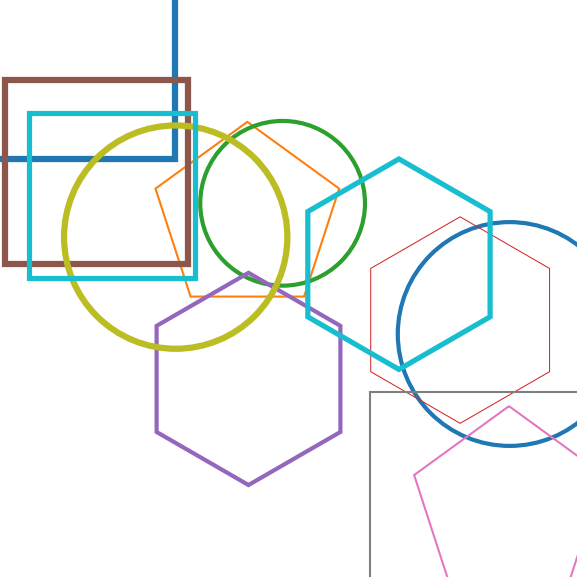[{"shape": "square", "thickness": 3, "radius": 0.77, "center": [0.151, 0.877]}, {"shape": "circle", "thickness": 2, "radius": 0.97, "center": [0.883, 0.421]}, {"shape": "pentagon", "thickness": 1, "radius": 0.84, "center": [0.428, 0.621]}, {"shape": "circle", "thickness": 2, "radius": 0.71, "center": [0.489, 0.647]}, {"shape": "hexagon", "thickness": 0.5, "radius": 0.89, "center": [0.797, 0.445]}, {"shape": "hexagon", "thickness": 2, "radius": 0.92, "center": [0.43, 0.343]}, {"shape": "square", "thickness": 3, "radius": 0.79, "center": [0.167, 0.702]}, {"shape": "pentagon", "thickness": 1, "radius": 0.86, "center": [0.881, 0.123]}, {"shape": "square", "thickness": 1, "radius": 0.92, "center": [0.825, 0.136]}, {"shape": "circle", "thickness": 3, "radius": 0.97, "center": [0.304, 0.589]}, {"shape": "square", "thickness": 2.5, "radius": 0.72, "center": [0.194, 0.661]}, {"shape": "hexagon", "thickness": 2.5, "radius": 0.91, "center": [0.691, 0.542]}]